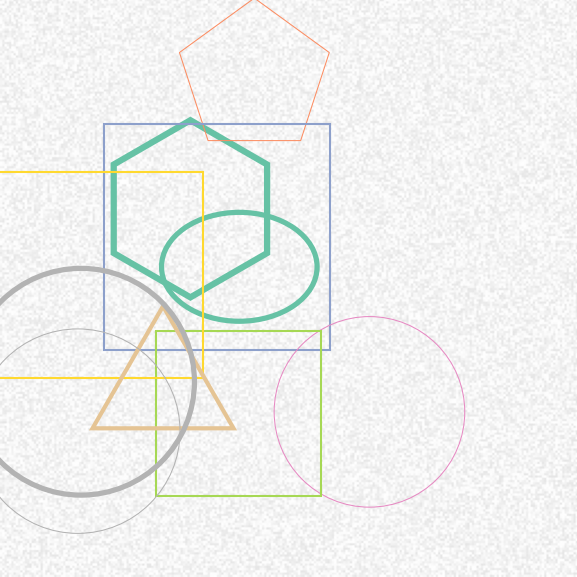[{"shape": "oval", "thickness": 2.5, "radius": 0.67, "center": [0.414, 0.537]}, {"shape": "hexagon", "thickness": 3, "radius": 0.77, "center": [0.33, 0.638]}, {"shape": "pentagon", "thickness": 0.5, "radius": 0.68, "center": [0.44, 0.866]}, {"shape": "square", "thickness": 1, "radius": 0.98, "center": [0.376, 0.589]}, {"shape": "circle", "thickness": 0.5, "radius": 0.83, "center": [0.64, 0.286]}, {"shape": "square", "thickness": 1, "radius": 0.71, "center": [0.414, 0.283]}, {"shape": "square", "thickness": 1, "radius": 0.89, "center": [0.173, 0.523]}, {"shape": "triangle", "thickness": 2, "radius": 0.7, "center": [0.282, 0.328]}, {"shape": "circle", "thickness": 2.5, "radius": 0.98, "center": [0.14, 0.338]}, {"shape": "circle", "thickness": 0.5, "radius": 0.89, "center": [0.135, 0.253]}]